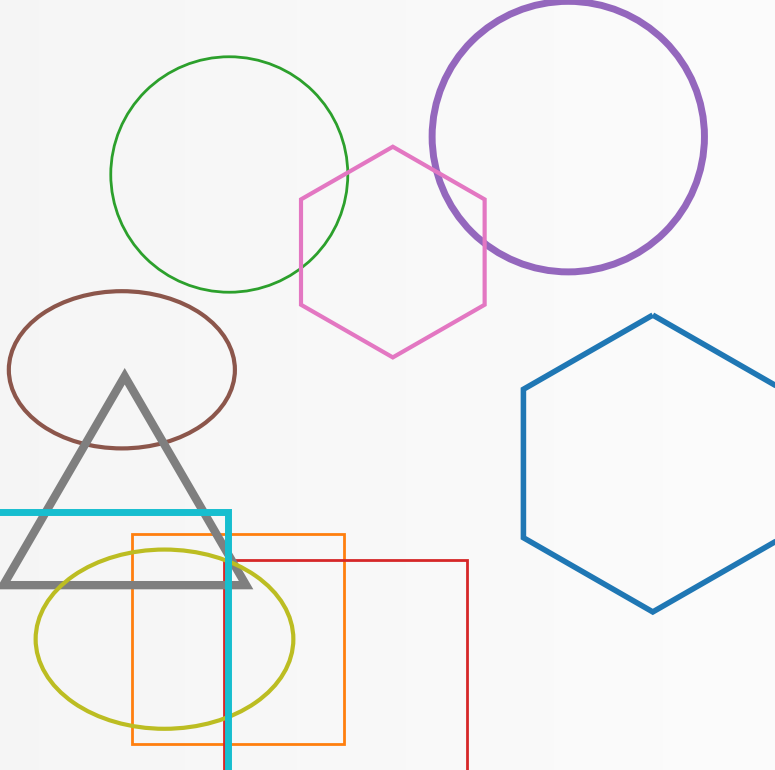[{"shape": "hexagon", "thickness": 2, "radius": 0.96, "center": [0.842, 0.398]}, {"shape": "square", "thickness": 1, "radius": 0.68, "center": [0.308, 0.17]}, {"shape": "circle", "thickness": 1, "radius": 0.76, "center": [0.296, 0.773]}, {"shape": "square", "thickness": 1, "radius": 0.78, "center": [0.446, 0.116]}, {"shape": "circle", "thickness": 2.5, "radius": 0.88, "center": [0.733, 0.823]}, {"shape": "oval", "thickness": 1.5, "radius": 0.73, "center": [0.157, 0.52]}, {"shape": "hexagon", "thickness": 1.5, "radius": 0.68, "center": [0.507, 0.673]}, {"shape": "triangle", "thickness": 3, "radius": 0.9, "center": [0.161, 0.33]}, {"shape": "oval", "thickness": 1.5, "radius": 0.83, "center": [0.212, 0.17]}, {"shape": "square", "thickness": 2.5, "radius": 0.96, "center": [0.103, 0.143]}]